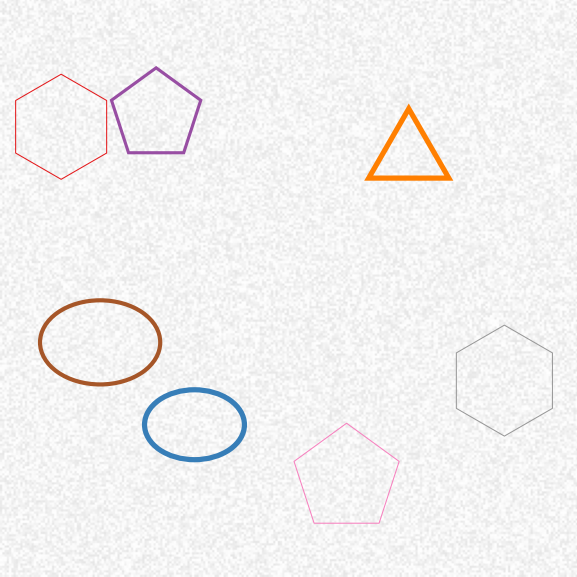[{"shape": "hexagon", "thickness": 0.5, "radius": 0.45, "center": [0.106, 0.78]}, {"shape": "oval", "thickness": 2.5, "radius": 0.43, "center": [0.337, 0.264]}, {"shape": "pentagon", "thickness": 1.5, "radius": 0.41, "center": [0.27, 0.8]}, {"shape": "triangle", "thickness": 2.5, "radius": 0.4, "center": [0.708, 0.731]}, {"shape": "oval", "thickness": 2, "radius": 0.52, "center": [0.173, 0.406]}, {"shape": "pentagon", "thickness": 0.5, "radius": 0.48, "center": [0.6, 0.171]}, {"shape": "hexagon", "thickness": 0.5, "radius": 0.48, "center": [0.873, 0.34]}]